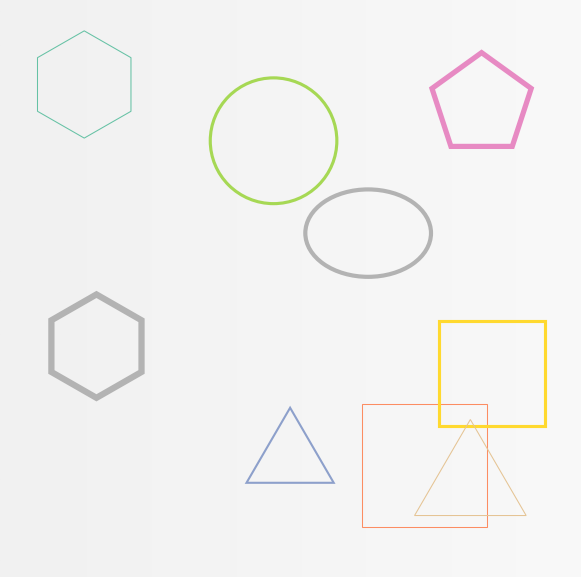[{"shape": "hexagon", "thickness": 0.5, "radius": 0.46, "center": [0.145, 0.853]}, {"shape": "square", "thickness": 0.5, "radius": 0.54, "center": [0.731, 0.193]}, {"shape": "triangle", "thickness": 1, "radius": 0.43, "center": [0.499, 0.206]}, {"shape": "pentagon", "thickness": 2.5, "radius": 0.45, "center": [0.829, 0.818]}, {"shape": "circle", "thickness": 1.5, "radius": 0.54, "center": [0.471, 0.755]}, {"shape": "square", "thickness": 1.5, "radius": 0.46, "center": [0.847, 0.352]}, {"shape": "triangle", "thickness": 0.5, "radius": 0.55, "center": [0.809, 0.162]}, {"shape": "oval", "thickness": 2, "radius": 0.54, "center": [0.633, 0.595]}, {"shape": "hexagon", "thickness": 3, "radius": 0.45, "center": [0.166, 0.4]}]